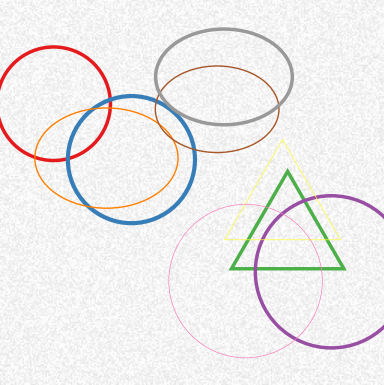[{"shape": "circle", "thickness": 2.5, "radius": 0.74, "center": [0.139, 0.731]}, {"shape": "circle", "thickness": 3, "radius": 0.83, "center": [0.341, 0.585]}, {"shape": "triangle", "thickness": 2.5, "radius": 0.84, "center": [0.747, 0.386]}, {"shape": "circle", "thickness": 2.5, "radius": 0.99, "center": [0.861, 0.294]}, {"shape": "oval", "thickness": 1, "radius": 0.93, "center": [0.276, 0.589]}, {"shape": "triangle", "thickness": 0.5, "radius": 0.87, "center": [0.734, 0.464]}, {"shape": "oval", "thickness": 1, "radius": 0.8, "center": [0.564, 0.716]}, {"shape": "circle", "thickness": 0.5, "radius": 1.0, "center": [0.638, 0.27]}, {"shape": "oval", "thickness": 2.5, "radius": 0.89, "center": [0.582, 0.8]}]